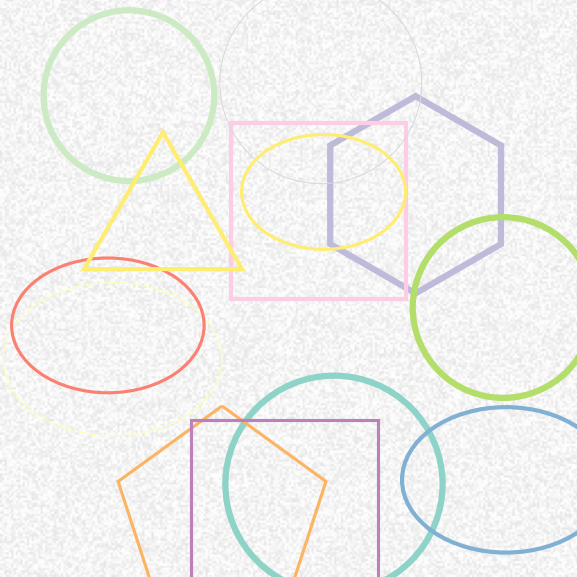[{"shape": "circle", "thickness": 3, "radius": 0.94, "center": [0.578, 0.161]}, {"shape": "oval", "thickness": 0.5, "radius": 0.95, "center": [0.195, 0.377]}, {"shape": "hexagon", "thickness": 3, "radius": 0.85, "center": [0.72, 0.662]}, {"shape": "oval", "thickness": 1.5, "radius": 0.83, "center": [0.187, 0.436]}, {"shape": "oval", "thickness": 2, "radius": 0.9, "center": [0.876, 0.168]}, {"shape": "pentagon", "thickness": 1.5, "radius": 0.95, "center": [0.385, 0.107]}, {"shape": "circle", "thickness": 3, "radius": 0.78, "center": [0.871, 0.467]}, {"shape": "square", "thickness": 2, "radius": 0.76, "center": [0.552, 0.633]}, {"shape": "circle", "thickness": 0.5, "radius": 0.87, "center": [0.556, 0.856]}, {"shape": "square", "thickness": 1.5, "radius": 0.81, "center": [0.493, 0.11]}, {"shape": "circle", "thickness": 3, "radius": 0.74, "center": [0.223, 0.833]}, {"shape": "triangle", "thickness": 2, "radius": 0.79, "center": [0.282, 0.612]}, {"shape": "oval", "thickness": 1.5, "radius": 0.71, "center": [0.56, 0.667]}]